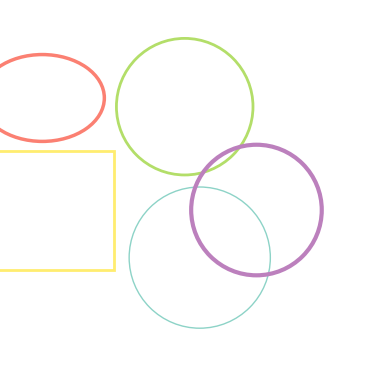[{"shape": "circle", "thickness": 1, "radius": 0.92, "center": [0.519, 0.331]}, {"shape": "oval", "thickness": 2.5, "radius": 0.81, "center": [0.11, 0.745]}, {"shape": "circle", "thickness": 2, "radius": 0.89, "center": [0.48, 0.723]}, {"shape": "circle", "thickness": 3, "radius": 0.85, "center": [0.666, 0.454]}, {"shape": "square", "thickness": 2, "radius": 0.77, "center": [0.142, 0.453]}]